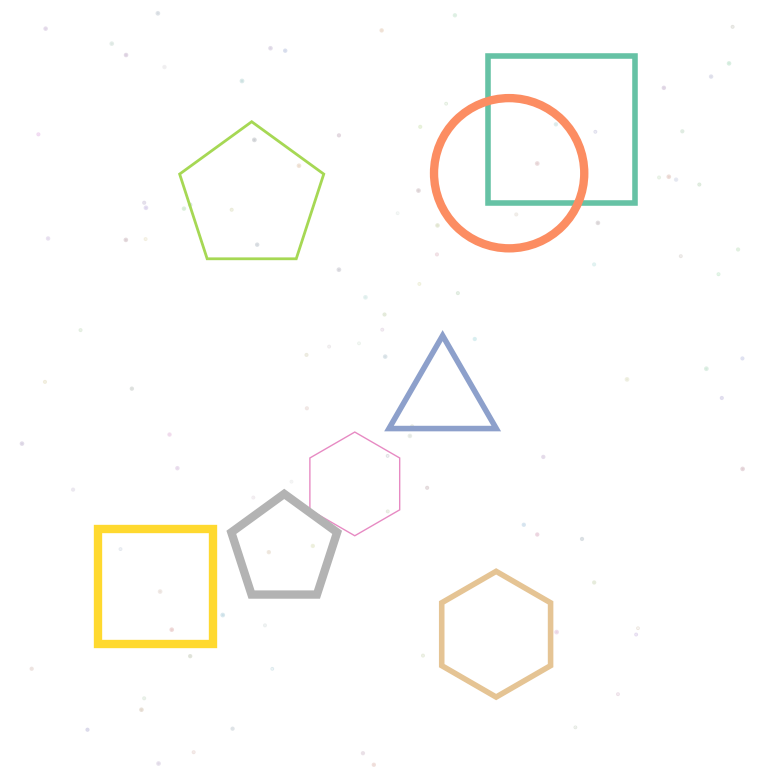[{"shape": "square", "thickness": 2, "radius": 0.48, "center": [0.729, 0.831]}, {"shape": "circle", "thickness": 3, "radius": 0.49, "center": [0.661, 0.775]}, {"shape": "triangle", "thickness": 2, "radius": 0.4, "center": [0.575, 0.484]}, {"shape": "hexagon", "thickness": 0.5, "radius": 0.34, "center": [0.461, 0.372]}, {"shape": "pentagon", "thickness": 1, "radius": 0.49, "center": [0.327, 0.744]}, {"shape": "square", "thickness": 3, "radius": 0.37, "center": [0.202, 0.238]}, {"shape": "hexagon", "thickness": 2, "radius": 0.41, "center": [0.644, 0.176]}, {"shape": "pentagon", "thickness": 3, "radius": 0.36, "center": [0.369, 0.286]}]